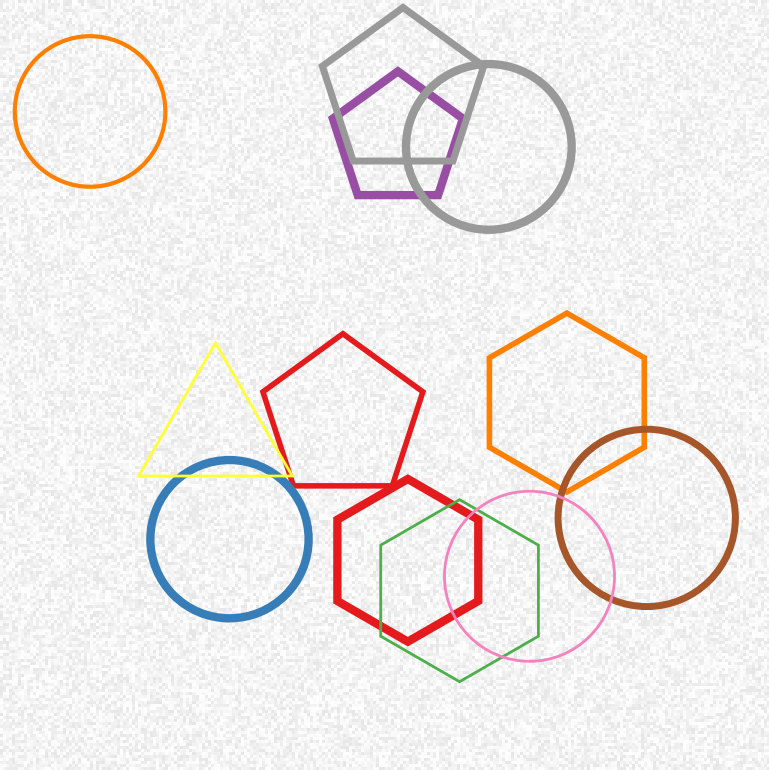[{"shape": "hexagon", "thickness": 3, "radius": 0.53, "center": [0.53, 0.272]}, {"shape": "pentagon", "thickness": 2, "radius": 0.55, "center": [0.445, 0.457]}, {"shape": "circle", "thickness": 3, "radius": 0.51, "center": [0.298, 0.3]}, {"shape": "hexagon", "thickness": 1, "radius": 0.59, "center": [0.597, 0.233]}, {"shape": "pentagon", "thickness": 3, "radius": 0.44, "center": [0.517, 0.818]}, {"shape": "hexagon", "thickness": 2, "radius": 0.58, "center": [0.736, 0.477]}, {"shape": "circle", "thickness": 1.5, "radius": 0.49, "center": [0.117, 0.855]}, {"shape": "triangle", "thickness": 1, "radius": 0.58, "center": [0.28, 0.439]}, {"shape": "circle", "thickness": 2.5, "radius": 0.58, "center": [0.84, 0.327]}, {"shape": "circle", "thickness": 1, "radius": 0.55, "center": [0.688, 0.252]}, {"shape": "pentagon", "thickness": 2.5, "radius": 0.55, "center": [0.523, 0.88]}, {"shape": "circle", "thickness": 3, "radius": 0.54, "center": [0.635, 0.809]}]